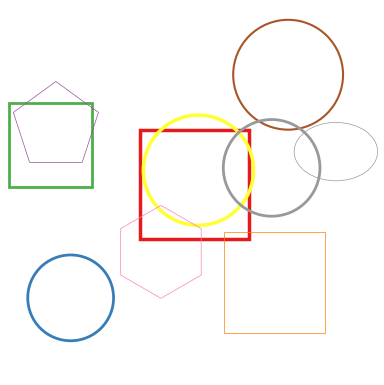[{"shape": "square", "thickness": 2.5, "radius": 0.71, "center": [0.505, 0.52]}, {"shape": "circle", "thickness": 2, "radius": 0.56, "center": [0.184, 0.226]}, {"shape": "square", "thickness": 2, "radius": 0.54, "center": [0.131, 0.623]}, {"shape": "pentagon", "thickness": 0.5, "radius": 0.58, "center": [0.145, 0.672]}, {"shape": "square", "thickness": 0.5, "radius": 0.66, "center": [0.713, 0.266]}, {"shape": "circle", "thickness": 2.5, "radius": 0.72, "center": [0.515, 0.558]}, {"shape": "circle", "thickness": 1.5, "radius": 0.71, "center": [0.748, 0.806]}, {"shape": "hexagon", "thickness": 0.5, "radius": 0.6, "center": [0.418, 0.346]}, {"shape": "oval", "thickness": 0.5, "radius": 0.54, "center": [0.872, 0.606]}, {"shape": "circle", "thickness": 2, "radius": 0.63, "center": [0.706, 0.564]}]